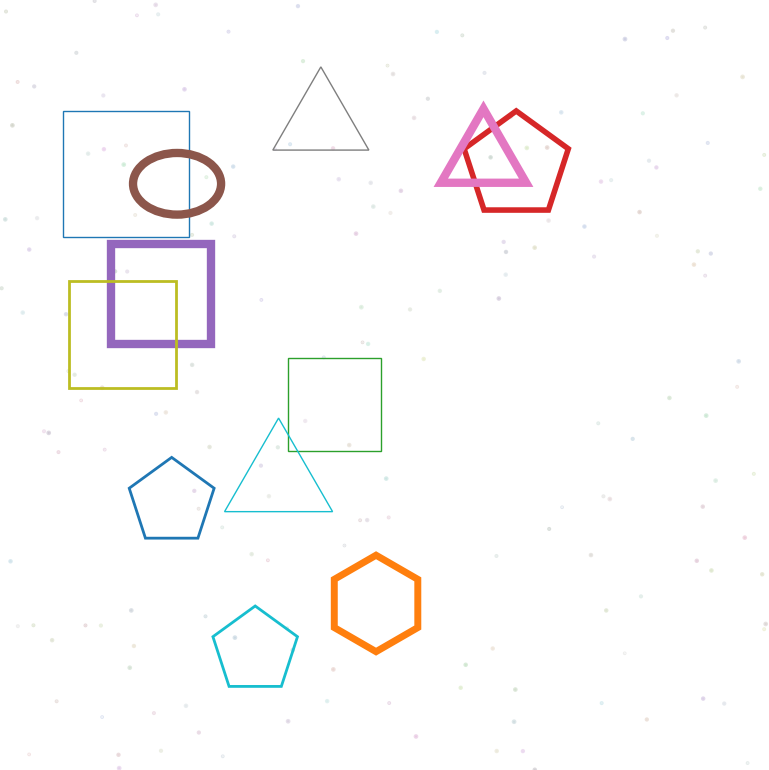[{"shape": "pentagon", "thickness": 1, "radius": 0.29, "center": [0.223, 0.348]}, {"shape": "square", "thickness": 0.5, "radius": 0.41, "center": [0.164, 0.774]}, {"shape": "hexagon", "thickness": 2.5, "radius": 0.31, "center": [0.488, 0.216]}, {"shape": "square", "thickness": 0.5, "radius": 0.3, "center": [0.434, 0.475]}, {"shape": "pentagon", "thickness": 2, "radius": 0.36, "center": [0.67, 0.785]}, {"shape": "square", "thickness": 3, "radius": 0.32, "center": [0.209, 0.618]}, {"shape": "oval", "thickness": 3, "radius": 0.29, "center": [0.23, 0.761]}, {"shape": "triangle", "thickness": 3, "radius": 0.32, "center": [0.628, 0.795]}, {"shape": "triangle", "thickness": 0.5, "radius": 0.36, "center": [0.417, 0.841]}, {"shape": "square", "thickness": 1, "radius": 0.35, "center": [0.159, 0.565]}, {"shape": "triangle", "thickness": 0.5, "radius": 0.41, "center": [0.362, 0.376]}, {"shape": "pentagon", "thickness": 1, "radius": 0.29, "center": [0.331, 0.155]}]